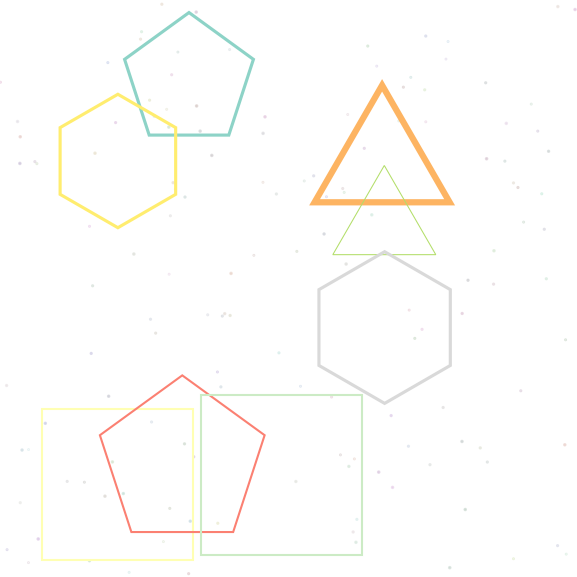[{"shape": "pentagon", "thickness": 1.5, "radius": 0.59, "center": [0.327, 0.86]}, {"shape": "square", "thickness": 1, "radius": 0.65, "center": [0.203, 0.161]}, {"shape": "pentagon", "thickness": 1, "radius": 0.75, "center": [0.316, 0.199]}, {"shape": "triangle", "thickness": 3, "radius": 0.68, "center": [0.662, 0.716]}, {"shape": "triangle", "thickness": 0.5, "radius": 0.51, "center": [0.665, 0.61]}, {"shape": "hexagon", "thickness": 1.5, "radius": 0.66, "center": [0.666, 0.432]}, {"shape": "square", "thickness": 1, "radius": 0.7, "center": [0.487, 0.176]}, {"shape": "hexagon", "thickness": 1.5, "radius": 0.58, "center": [0.204, 0.72]}]